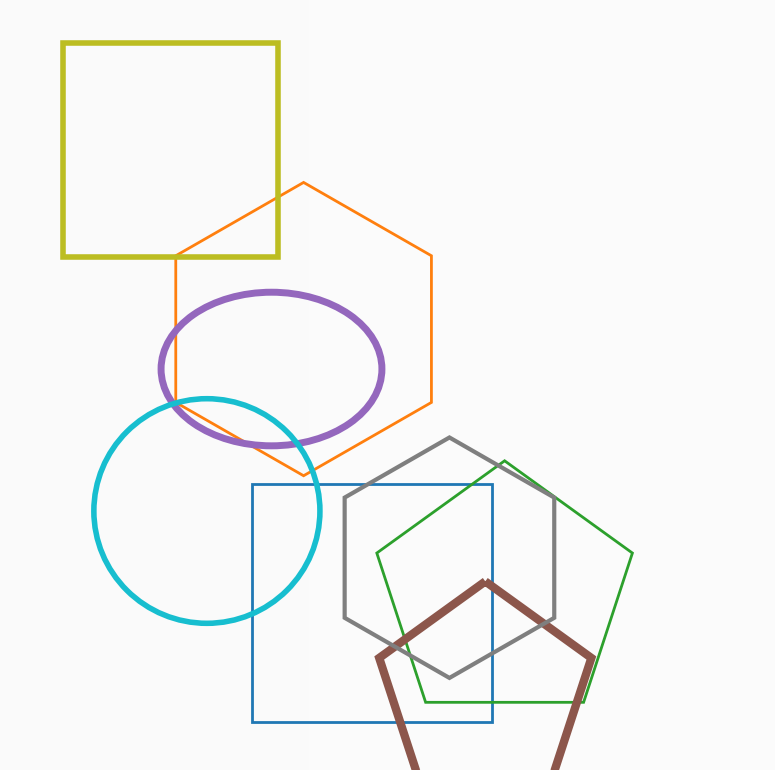[{"shape": "square", "thickness": 1, "radius": 0.77, "center": [0.48, 0.217]}, {"shape": "hexagon", "thickness": 1, "radius": 0.95, "center": [0.392, 0.573]}, {"shape": "pentagon", "thickness": 1, "radius": 0.87, "center": [0.651, 0.228]}, {"shape": "oval", "thickness": 2.5, "radius": 0.71, "center": [0.35, 0.521]}, {"shape": "pentagon", "thickness": 3, "radius": 0.72, "center": [0.626, 0.101]}, {"shape": "hexagon", "thickness": 1.5, "radius": 0.78, "center": [0.58, 0.276]}, {"shape": "square", "thickness": 2, "radius": 0.7, "center": [0.22, 0.805]}, {"shape": "circle", "thickness": 2, "radius": 0.73, "center": [0.267, 0.336]}]